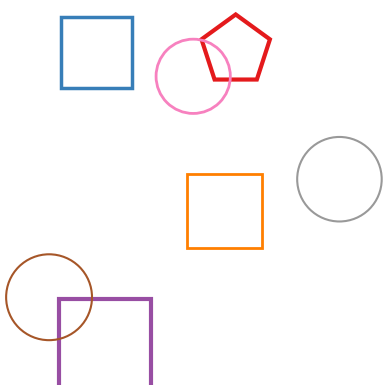[{"shape": "pentagon", "thickness": 3, "radius": 0.47, "center": [0.612, 0.869]}, {"shape": "square", "thickness": 2.5, "radius": 0.46, "center": [0.25, 0.864]}, {"shape": "square", "thickness": 3, "radius": 0.6, "center": [0.272, 0.103]}, {"shape": "square", "thickness": 2, "radius": 0.48, "center": [0.583, 0.452]}, {"shape": "circle", "thickness": 1.5, "radius": 0.56, "center": [0.127, 0.228]}, {"shape": "circle", "thickness": 2, "radius": 0.48, "center": [0.502, 0.802]}, {"shape": "circle", "thickness": 1.5, "radius": 0.55, "center": [0.882, 0.535]}]